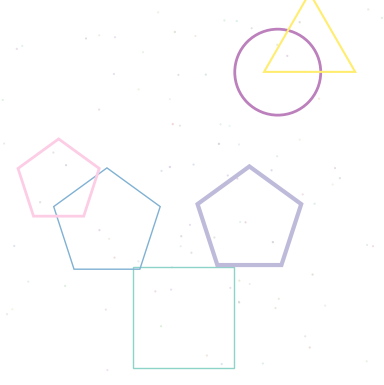[{"shape": "square", "thickness": 1, "radius": 0.66, "center": [0.477, 0.175]}, {"shape": "pentagon", "thickness": 3, "radius": 0.71, "center": [0.648, 0.426]}, {"shape": "pentagon", "thickness": 1, "radius": 0.73, "center": [0.278, 0.418]}, {"shape": "pentagon", "thickness": 2, "radius": 0.55, "center": [0.152, 0.528]}, {"shape": "circle", "thickness": 2, "radius": 0.56, "center": [0.721, 0.813]}, {"shape": "triangle", "thickness": 1.5, "radius": 0.68, "center": [0.804, 0.882]}]